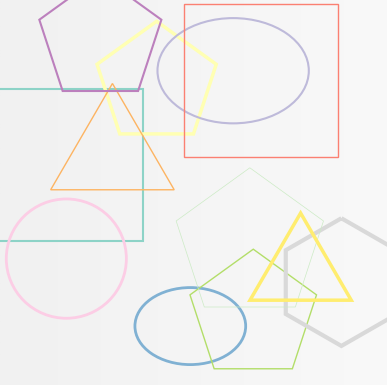[{"shape": "square", "thickness": 1.5, "radius": 0.99, "center": [0.171, 0.572]}, {"shape": "pentagon", "thickness": 2.5, "radius": 0.81, "center": [0.404, 0.783]}, {"shape": "oval", "thickness": 1.5, "radius": 0.98, "center": [0.602, 0.816]}, {"shape": "square", "thickness": 1, "radius": 0.99, "center": [0.673, 0.792]}, {"shape": "oval", "thickness": 2, "radius": 0.71, "center": [0.491, 0.153]}, {"shape": "triangle", "thickness": 1, "radius": 0.92, "center": [0.29, 0.599]}, {"shape": "pentagon", "thickness": 1, "radius": 0.86, "center": [0.654, 0.181]}, {"shape": "circle", "thickness": 2, "radius": 0.77, "center": [0.171, 0.328]}, {"shape": "hexagon", "thickness": 3, "radius": 0.83, "center": [0.881, 0.267]}, {"shape": "pentagon", "thickness": 1.5, "radius": 0.83, "center": [0.259, 0.898]}, {"shape": "pentagon", "thickness": 0.5, "radius": 1.0, "center": [0.645, 0.364]}, {"shape": "triangle", "thickness": 2.5, "radius": 0.75, "center": [0.776, 0.296]}]